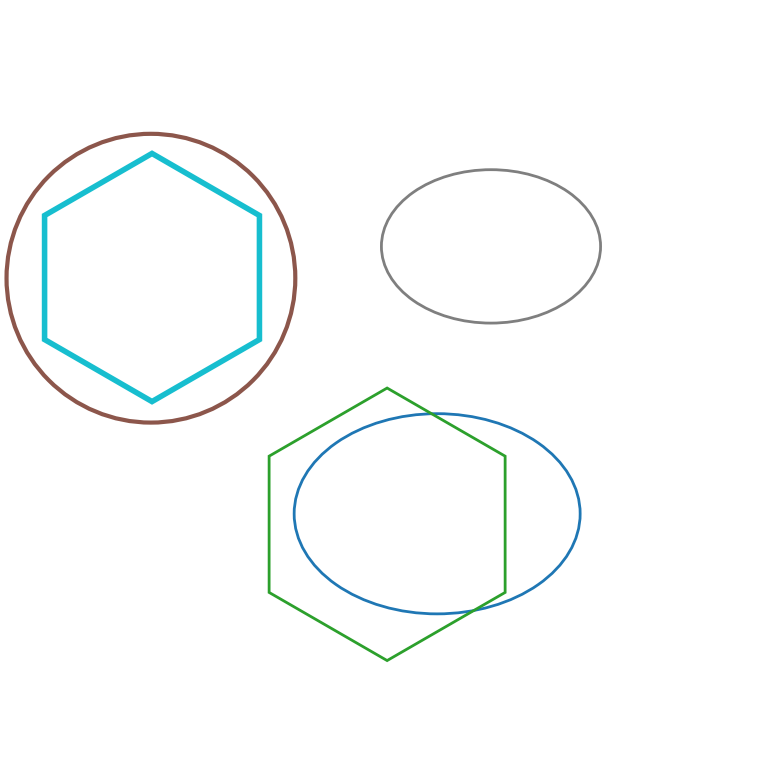[{"shape": "oval", "thickness": 1, "radius": 0.93, "center": [0.568, 0.333]}, {"shape": "hexagon", "thickness": 1, "radius": 0.88, "center": [0.503, 0.319]}, {"shape": "circle", "thickness": 1.5, "radius": 0.94, "center": [0.196, 0.639]}, {"shape": "oval", "thickness": 1, "radius": 0.71, "center": [0.638, 0.68]}, {"shape": "hexagon", "thickness": 2, "radius": 0.81, "center": [0.197, 0.64]}]